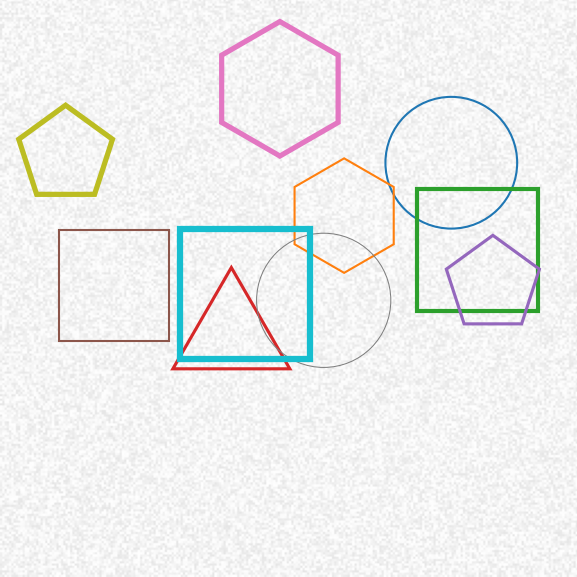[{"shape": "circle", "thickness": 1, "radius": 0.57, "center": [0.781, 0.717]}, {"shape": "hexagon", "thickness": 1, "radius": 0.5, "center": [0.596, 0.626]}, {"shape": "square", "thickness": 2, "radius": 0.53, "center": [0.827, 0.566]}, {"shape": "triangle", "thickness": 1.5, "radius": 0.58, "center": [0.401, 0.419]}, {"shape": "pentagon", "thickness": 1.5, "radius": 0.42, "center": [0.853, 0.507]}, {"shape": "square", "thickness": 1, "radius": 0.48, "center": [0.198, 0.505]}, {"shape": "hexagon", "thickness": 2.5, "radius": 0.58, "center": [0.485, 0.845]}, {"shape": "circle", "thickness": 0.5, "radius": 0.58, "center": [0.561, 0.479]}, {"shape": "pentagon", "thickness": 2.5, "radius": 0.43, "center": [0.114, 0.732]}, {"shape": "square", "thickness": 3, "radius": 0.56, "center": [0.425, 0.49]}]